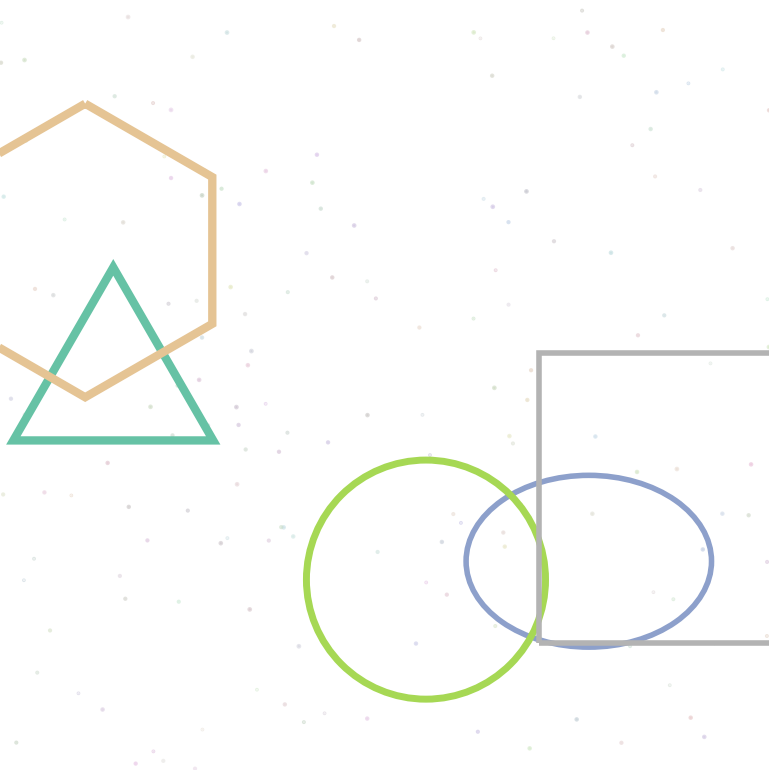[{"shape": "triangle", "thickness": 3, "radius": 0.75, "center": [0.147, 0.503]}, {"shape": "oval", "thickness": 2, "radius": 0.8, "center": [0.765, 0.271]}, {"shape": "circle", "thickness": 2.5, "radius": 0.78, "center": [0.553, 0.247]}, {"shape": "hexagon", "thickness": 3, "radius": 0.95, "center": [0.111, 0.675]}, {"shape": "square", "thickness": 2, "radius": 0.94, "center": [0.888, 0.353]}]